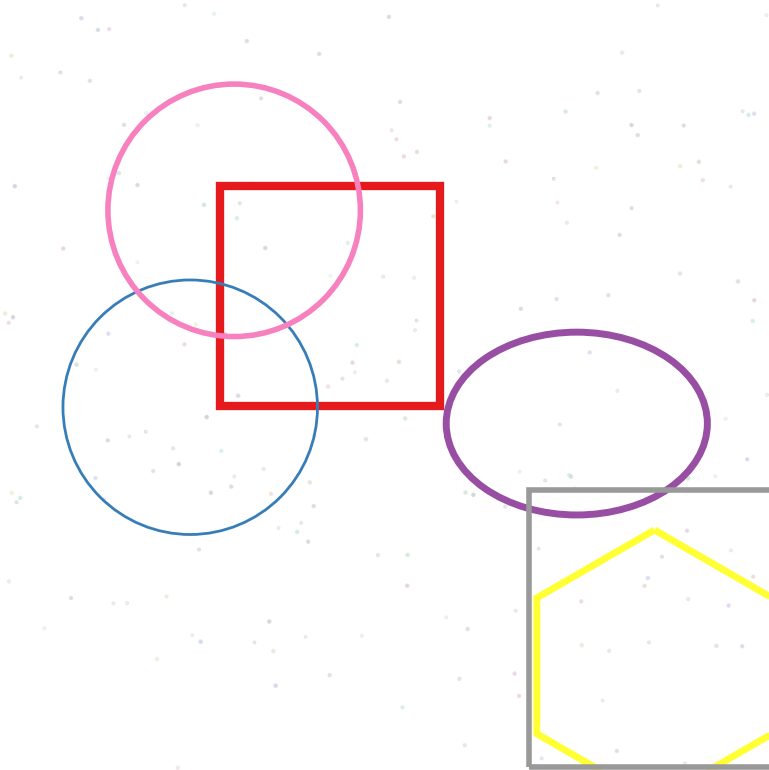[{"shape": "square", "thickness": 3, "radius": 0.71, "center": [0.429, 0.616]}, {"shape": "circle", "thickness": 1, "radius": 0.83, "center": [0.247, 0.471]}, {"shape": "oval", "thickness": 2.5, "radius": 0.85, "center": [0.749, 0.45]}, {"shape": "hexagon", "thickness": 2.5, "radius": 0.88, "center": [0.85, 0.135]}, {"shape": "circle", "thickness": 2, "radius": 0.82, "center": [0.304, 0.727]}, {"shape": "square", "thickness": 2, "radius": 0.9, "center": [0.867, 0.183]}]